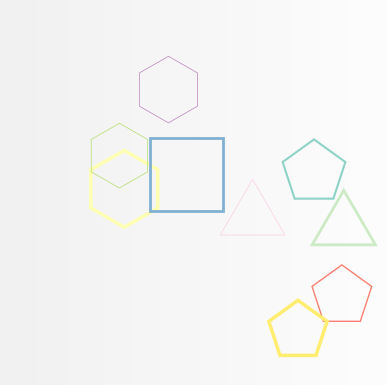[{"shape": "pentagon", "thickness": 1.5, "radius": 0.43, "center": [0.81, 0.553]}, {"shape": "hexagon", "thickness": 2.5, "radius": 0.5, "center": [0.321, 0.51]}, {"shape": "pentagon", "thickness": 1, "radius": 0.4, "center": [0.882, 0.231]}, {"shape": "square", "thickness": 2, "radius": 0.47, "center": [0.482, 0.546]}, {"shape": "hexagon", "thickness": 0.5, "radius": 0.42, "center": [0.308, 0.596]}, {"shape": "triangle", "thickness": 0.5, "radius": 0.48, "center": [0.652, 0.438]}, {"shape": "hexagon", "thickness": 0.5, "radius": 0.43, "center": [0.435, 0.767]}, {"shape": "triangle", "thickness": 2, "radius": 0.47, "center": [0.887, 0.411]}, {"shape": "pentagon", "thickness": 2.5, "radius": 0.4, "center": [0.769, 0.141]}]